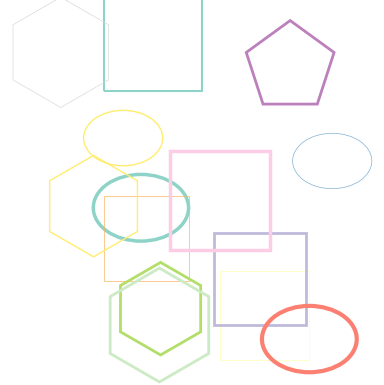[{"shape": "oval", "thickness": 2.5, "radius": 0.62, "center": [0.366, 0.46]}, {"shape": "square", "thickness": 1.5, "radius": 0.64, "center": [0.398, 0.891]}, {"shape": "square", "thickness": 0.5, "radius": 0.58, "center": [0.687, 0.181]}, {"shape": "square", "thickness": 2, "radius": 0.59, "center": [0.676, 0.275]}, {"shape": "oval", "thickness": 3, "radius": 0.62, "center": [0.803, 0.119]}, {"shape": "oval", "thickness": 0.5, "radius": 0.51, "center": [0.863, 0.582]}, {"shape": "square", "thickness": 0.5, "radius": 0.55, "center": [0.381, 0.381]}, {"shape": "hexagon", "thickness": 2, "radius": 0.6, "center": [0.417, 0.198]}, {"shape": "square", "thickness": 2.5, "radius": 0.64, "center": [0.572, 0.48]}, {"shape": "hexagon", "thickness": 0.5, "radius": 0.72, "center": [0.158, 0.864]}, {"shape": "pentagon", "thickness": 2, "radius": 0.6, "center": [0.754, 0.827]}, {"shape": "hexagon", "thickness": 2, "radius": 0.74, "center": [0.414, 0.156]}, {"shape": "hexagon", "thickness": 1, "radius": 0.66, "center": [0.243, 0.465]}, {"shape": "oval", "thickness": 1, "radius": 0.51, "center": [0.32, 0.641]}]